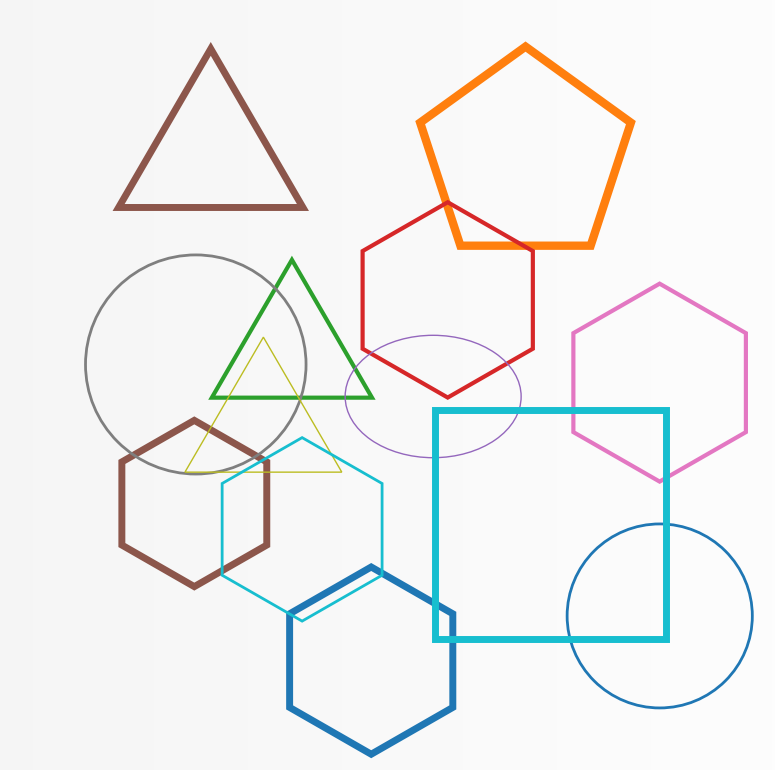[{"shape": "hexagon", "thickness": 2.5, "radius": 0.61, "center": [0.479, 0.142]}, {"shape": "circle", "thickness": 1, "radius": 0.6, "center": [0.851, 0.2]}, {"shape": "pentagon", "thickness": 3, "radius": 0.71, "center": [0.678, 0.797]}, {"shape": "triangle", "thickness": 1.5, "radius": 0.6, "center": [0.377, 0.543]}, {"shape": "hexagon", "thickness": 1.5, "radius": 0.63, "center": [0.578, 0.611]}, {"shape": "oval", "thickness": 0.5, "radius": 0.57, "center": [0.559, 0.485]}, {"shape": "triangle", "thickness": 2.5, "radius": 0.69, "center": [0.272, 0.799]}, {"shape": "hexagon", "thickness": 2.5, "radius": 0.54, "center": [0.251, 0.346]}, {"shape": "hexagon", "thickness": 1.5, "radius": 0.64, "center": [0.851, 0.503]}, {"shape": "circle", "thickness": 1, "radius": 0.71, "center": [0.253, 0.527]}, {"shape": "triangle", "thickness": 0.5, "radius": 0.58, "center": [0.34, 0.445]}, {"shape": "square", "thickness": 2.5, "radius": 0.75, "center": [0.711, 0.319]}, {"shape": "hexagon", "thickness": 1, "radius": 0.6, "center": [0.39, 0.313]}]